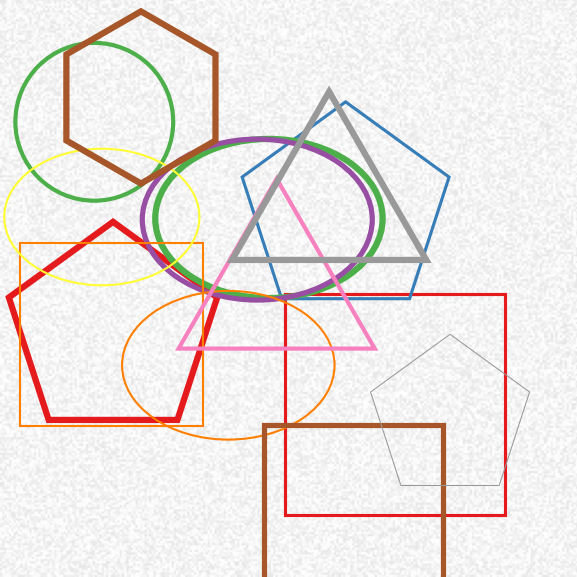[{"shape": "square", "thickness": 1.5, "radius": 0.95, "center": [0.684, 0.299]}, {"shape": "pentagon", "thickness": 3, "radius": 0.95, "center": [0.196, 0.425]}, {"shape": "pentagon", "thickness": 1.5, "radius": 0.94, "center": [0.598, 0.634]}, {"shape": "oval", "thickness": 3, "radius": 0.98, "center": [0.466, 0.621]}, {"shape": "circle", "thickness": 2, "radius": 0.68, "center": [0.163, 0.788]}, {"shape": "oval", "thickness": 2.5, "radius": 1.0, "center": [0.445, 0.619]}, {"shape": "square", "thickness": 1, "radius": 0.79, "center": [0.193, 0.42]}, {"shape": "oval", "thickness": 1, "radius": 0.92, "center": [0.395, 0.367]}, {"shape": "oval", "thickness": 1, "radius": 0.84, "center": [0.176, 0.623]}, {"shape": "square", "thickness": 2.5, "radius": 0.77, "center": [0.612, 0.108]}, {"shape": "hexagon", "thickness": 3, "radius": 0.75, "center": [0.244, 0.83]}, {"shape": "triangle", "thickness": 2, "radius": 0.98, "center": [0.479, 0.494]}, {"shape": "pentagon", "thickness": 0.5, "radius": 0.72, "center": [0.779, 0.276]}, {"shape": "triangle", "thickness": 3, "radius": 0.97, "center": [0.57, 0.646]}]